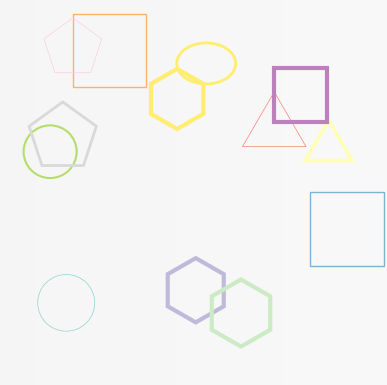[{"shape": "circle", "thickness": 0.5, "radius": 0.37, "center": [0.171, 0.213]}, {"shape": "triangle", "thickness": 2.5, "radius": 0.35, "center": [0.848, 0.618]}, {"shape": "hexagon", "thickness": 3, "radius": 0.42, "center": [0.505, 0.246]}, {"shape": "triangle", "thickness": 0.5, "radius": 0.47, "center": [0.708, 0.666]}, {"shape": "square", "thickness": 1, "radius": 0.48, "center": [0.896, 0.405]}, {"shape": "square", "thickness": 1, "radius": 0.47, "center": [0.283, 0.869]}, {"shape": "circle", "thickness": 1.5, "radius": 0.34, "center": [0.129, 0.606]}, {"shape": "pentagon", "thickness": 0.5, "radius": 0.39, "center": [0.188, 0.875]}, {"shape": "pentagon", "thickness": 2, "radius": 0.46, "center": [0.162, 0.644]}, {"shape": "square", "thickness": 3, "radius": 0.35, "center": [0.776, 0.753]}, {"shape": "hexagon", "thickness": 3, "radius": 0.44, "center": [0.622, 0.187]}, {"shape": "oval", "thickness": 2, "radius": 0.38, "center": [0.532, 0.835]}, {"shape": "hexagon", "thickness": 3, "radius": 0.39, "center": [0.457, 0.743]}]